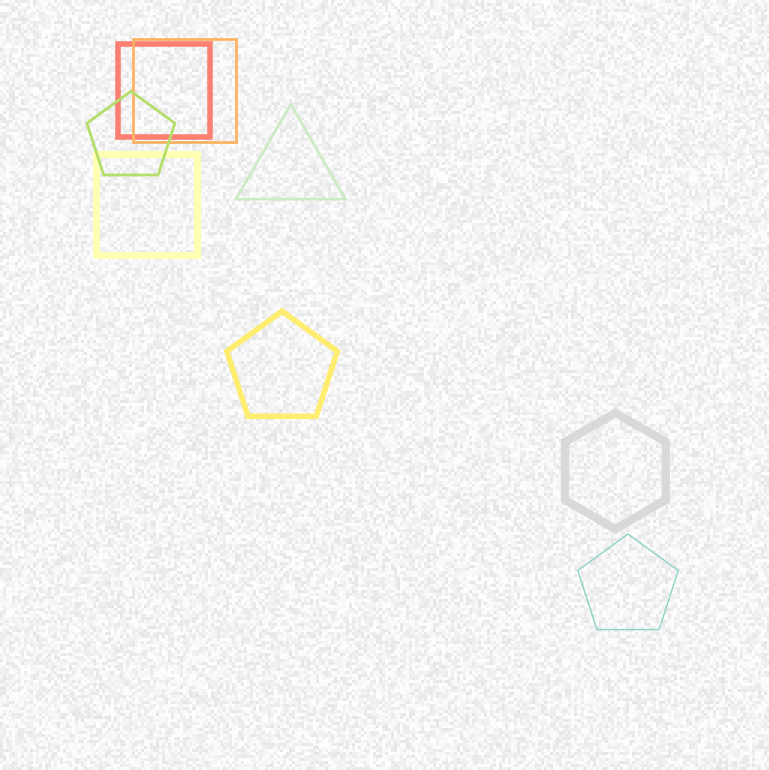[{"shape": "pentagon", "thickness": 0.5, "radius": 0.34, "center": [0.816, 0.238]}, {"shape": "square", "thickness": 2.5, "radius": 0.33, "center": [0.19, 0.734]}, {"shape": "square", "thickness": 2, "radius": 0.3, "center": [0.213, 0.883]}, {"shape": "square", "thickness": 1, "radius": 0.33, "center": [0.24, 0.882]}, {"shape": "pentagon", "thickness": 1, "radius": 0.3, "center": [0.17, 0.821]}, {"shape": "hexagon", "thickness": 3, "radius": 0.38, "center": [0.799, 0.388]}, {"shape": "triangle", "thickness": 1, "radius": 0.41, "center": [0.378, 0.782]}, {"shape": "pentagon", "thickness": 2, "radius": 0.38, "center": [0.366, 0.52]}]